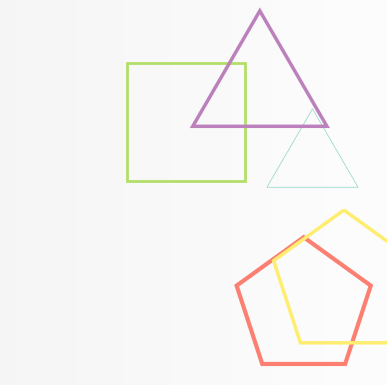[{"shape": "triangle", "thickness": 0.5, "radius": 0.68, "center": [0.806, 0.582]}, {"shape": "pentagon", "thickness": 3, "radius": 0.91, "center": [0.784, 0.202]}, {"shape": "square", "thickness": 2, "radius": 0.76, "center": [0.479, 0.683]}, {"shape": "triangle", "thickness": 2.5, "radius": 1.0, "center": [0.671, 0.772]}, {"shape": "pentagon", "thickness": 2.5, "radius": 0.95, "center": [0.887, 0.264]}]